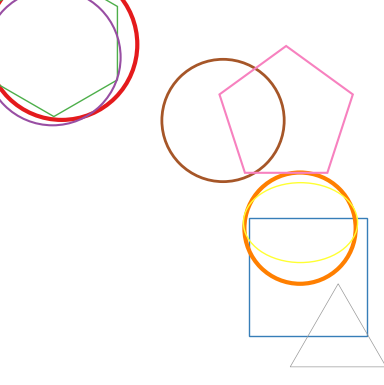[{"shape": "circle", "thickness": 3, "radius": 0.98, "center": [0.161, 0.885]}, {"shape": "square", "thickness": 1, "radius": 0.76, "center": [0.8, 0.28]}, {"shape": "hexagon", "thickness": 1, "radius": 0.95, "center": [0.14, 0.888]}, {"shape": "circle", "thickness": 1.5, "radius": 0.88, "center": [0.137, 0.851]}, {"shape": "circle", "thickness": 3, "radius": 0.72, "center": [0.779, 0.407]}, {"shape": "oval", "thickness": 1, "radius": 0.74, "center": [0.781, 0.422]}, {"shape": "circle", "thickness": 2, "radius": 0.79, "center": [0.579, 0.687]}, {"shape": "pentagon", "thickness": 1.5, "radius": 0.91, "center": [0.743, 0.698]}, {"shape": "triangle", "thickness": 0.5, "radius": 0.72, "center": [0.878, 0.119]}]